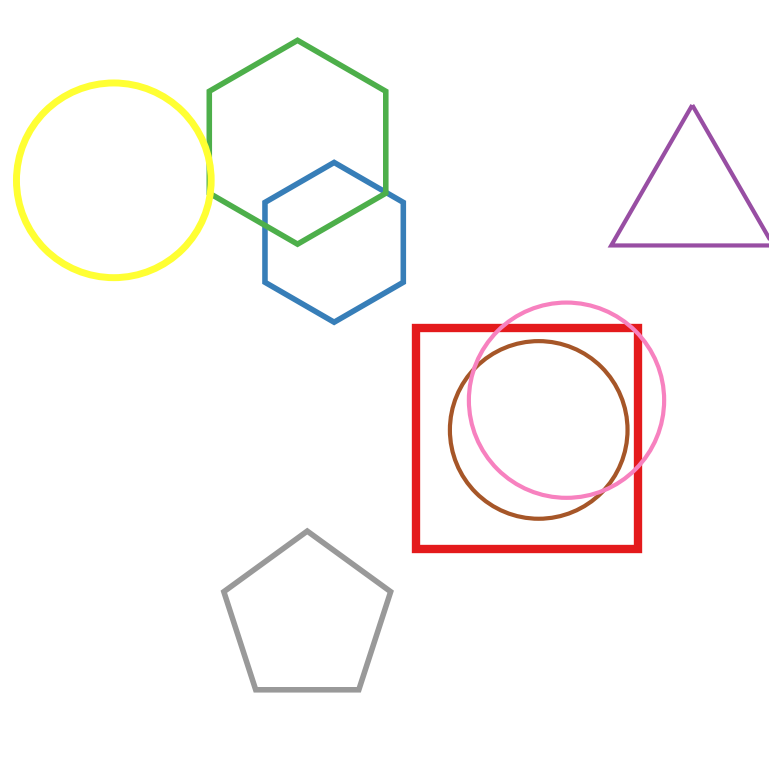[{"shape": "square", "thickness": 3, "radius": 0.72, "center": [0.684, 0.431]}, {"shape": "hexagon", "thickness": 2, "radius": 0.52, "center": [0.434, 0.685]}, {"shape": "hexagon", "thickness": 2, "radius": 0.66, "center": [0.386, 0.815]}, {"shape": "triangle", "thickness": 1.5, "radius": 0.61, "center": [0.899, 0.742]}, {"shape": "circle", "thickness": 2.5, "radius": 0.63, "center": [0.148, 0.766]}, {"shape": "circle", "thickness": 1.5, "radius": 0.58, "center": [0.7, 0.442]}, {"shape": "circle", "thickness": 1.5, "radius": 0.63, "center": [0.736, 0.48]}, {"shape": "pentagon", "thickness": 2, "radius": 0.57, "center": [0.399, 0.196]}]